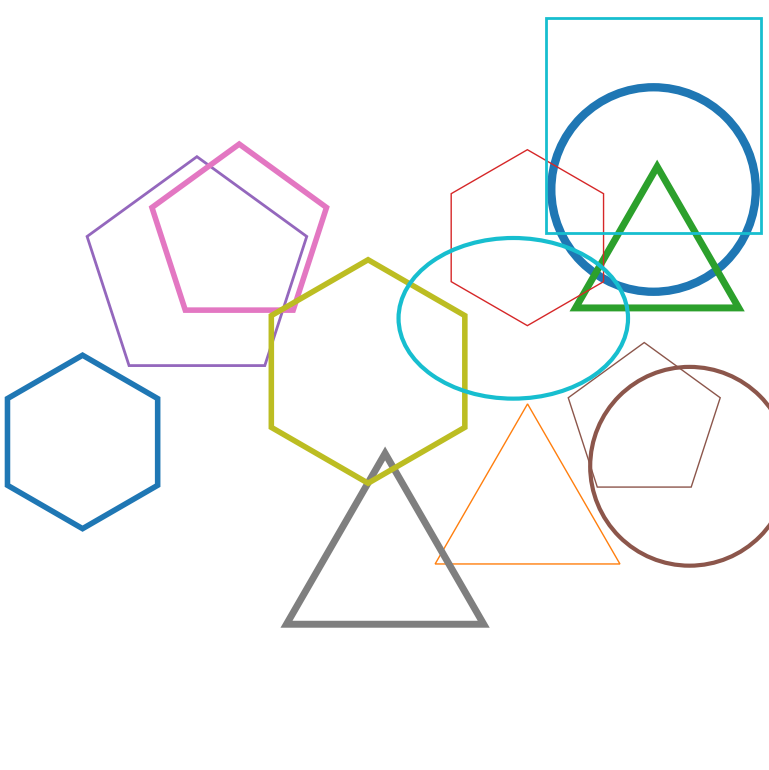[{"shape": "circle", "thickness": 3, "radius": 0.66, "center": [0.849, 0.754]}, {"shape": "hexagon", "thickness": 2, "radius": 0.56, "center": [0.107, 0.426]}, {"shape": "triangle", "thickness": 0.5, "radius": 0.69, "center": [0.685, 0.337]}, {"shape": "triangle", "thickness": 2.5, "radius": 0.61, "center": [0.853, 0.661]}, {"shape": "hexagon", "thickness": 0.5, "radius": 0.57, "center": [0.685, 0.691]}, {"shape": "pentagon", "thickness": 1, "radius": 0.75, "center": [0.256, 0.647]}, {"shape": "pentagon", "thickness": 0.5, "radius": 0.52, "center": [0.837, 0.451]}, {"shape": "circle", "thickness": 1.5, "radius": 0.65, "center": [0.896, 0.394]}, {"shape": "pentagon", "thickness": 2, "radius": 0.6, "center": [0.311, 0.694]}, {"shape": "triangle", "thickness": 2.5, "radius": 0.74, "center": [0.5, 0.263]}, {"shape": "hexagon", "thickness": 2, "radius": 0.73, "center": [0.478, 0.518]}, {"shape": "square", "thickness": 1, "radius": 0.7, "center": [0.848, 0.837]}, {"shape": "oval", "thickness": 1.5, "radius": 0.75, "center": [0.667, 0.587]}]